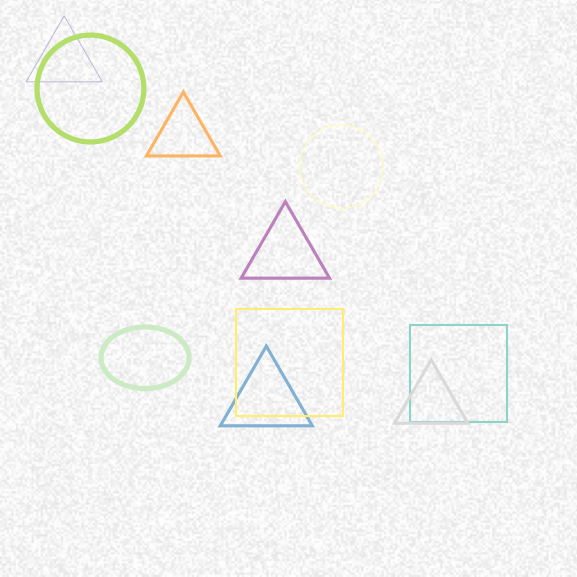[{"shape": "square", "thickness": 1, "radius": 0.42, "center": [0.794, 0.352]}, {"shape": "circle", "thickness": 0.5, "radius": 0.36, "center": [0.591, 0.711]}, {"shape": "triangle", "thickness": 0.5, "radius": 0.38, "center": [0.111, 0.896]}, {"shape": "triangle", "thickness": 1.5, "radius": 0.46, "center": [0.461, 0.308]}, {"shape": "triangle", "thickness": 1.5, "radius": 0.37, "center": [0.317, 0.766]}, {"shape": "circle", "thickness": 2.5, "radius": 0.46, "center": [0.157, 0.846]}, {"shape": "triangle", "thickness": 1.5, "radius": 0.37, "center": [0.747, 0.303]}, {"shape": "triangle", "thickness": 1.5, "radius": 0.44, "center": [0.494, 0.562]}, {"shape": "oval", "thickness": 2.5, "radius": 0.38, "center": [0.251, 0.38]}, {"shape": "square", "thickness": 1, "radius": 0.46, "center": [0.502, 0.371]}]